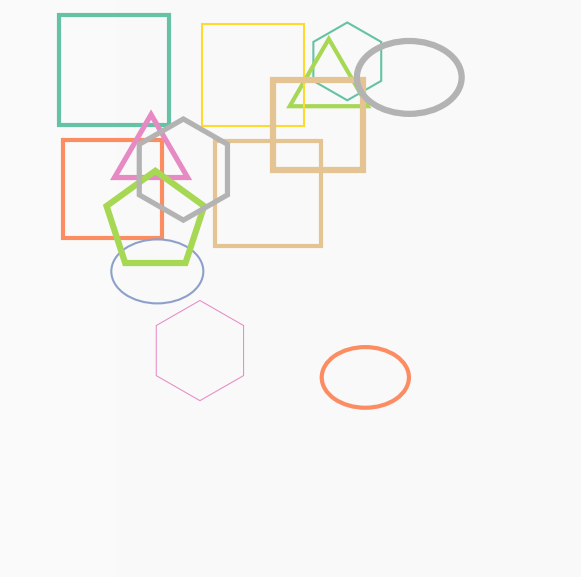[{"shape": "square", "thickness": 2, "radius": 0.47, "center": [0.196, 0.878]}, {"shape": "hexagon", "thickness": 1, "radius": 0.34, "center": [0.597, 0.893]}, {"shape": "square", "thickness": 2, "radius": 0.43, "center": [0.194, 0.671]}, {"shape": "oval", "thickness": 2, "radius": 0.38, "center": [0.628, 0.346]}, {"shape": "oval", "thickness": 1, "radius": 0.4, "center": [0.271, 0.529]}, {"shape": "hexagon", "thickness": 0.5, "radius": 0.43, "center": [0.344, 0.392]}, {"shape": "triangle", "thickness": 2.5, "radius": 0.36, "center": [0.26, 0.728]}, {"shape": "triangle", "thickness": 2, "radius": 0.39, "center": [0.566, 0.854]}, {"shape": "pentagon", "thickness": 3, "radius": 0.44, "center": [0.267, 0.615]}, {"shape": "square", "thickness": 1, "radius": 0.44, "center": [0.435, 0.869]}, {"shape": "square", "thickness": 2, "radius": 0.45, "center": [0.461, 0.664]}, {"shape": "square", "thickness": 3, "radius": 0.39, "center": [0.547, 0.783]}, {"shape": "oval", "thickness": 3, "radius": 0.45, "center": [0.704, 0.865]}, {"shape": "hexagon", "thickness": 2.5, "radius": 0.44, "center": [0.315, 0.706]}]